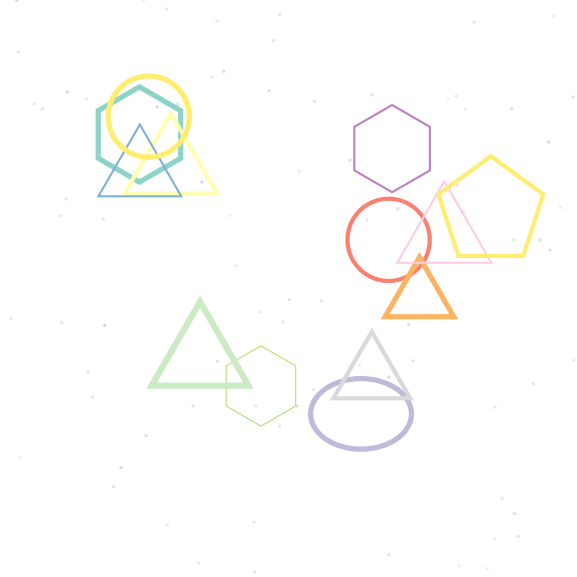[{"shape": "hexagon", "thickness": 2.5, "radius": 0.41, "center": [0.242, 0.766]}, {"shape": "triangle", "thickness": 2, "radius": 0.46, "center": [0.296, 0.71]}, {"shape": "oval", "thickness": 2.5, "radius": 0.44, "center": [0.625, 0.282]}, {"shape": "circle", "thickness": 2, "radius": 0.36, "center": [0.673, 0.584]}, {"shape": "triangle", "thickness": 1, "radius": 0.41, "center": [0.242, 0.701]}, {"shape": "triangle", "thickness": 2.5, "radius": 0.34, "center": [0.726, 0.485]}, {"shape": "hexagon", "thickness": 0.5, "radius": 0.35, "center": [0.452, 0.331]}, {"shape": "triangle", "thickness": 1, "radius": 0.47, "center": [0.769, 0.591]}, {"shape": "triangle", "thickness": 2, "radius": 0.38, "center": [0.644, 0.348]}, {"shape": "hexagon", "thickness": 1, "radius": 0.38, "center": [0.679, 0.742]}, {"shape": "triangle", "thickness": 3, "radius": 0.48, "center": [0.346, 0.38]}, {"shape": "circle", "thickness": 2.5, "radius": 0.35, "center": [0.258, 0.797]}, {"shape": "pentagon", "thickness": 2, "radius": 0.48, "center": [0.85, 0.633]}]